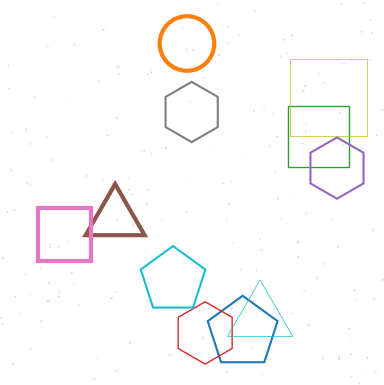[{"shape": "pentagon", "thickness": 1.5, "radius": 0.48, "center": [0.63, 0.136]}, {"shape": "circle", "thickness": 3, "radius": 0.35, "center": [0.486, 0.887]}, {"shape": "square", "thickness": 1, "radius": 0.4, "center": [0.828, 0.645]}, {"shape": "hexagon", "thickness": 1, "radius": 0.4, "center": [0.533, 0.135]}, {"shape": "hexagon", "thickness": 1.5, "radius": 0.4, "center": [0.875, 0.563]}, {"shape": "triangle", "thickness": 3, "radius": 0.44, "center": [0.299, 0.433]}, {"shape": "square", "thickness": 3, "radius": 0.34, "center": [0.168, 0.39]}, {"shape": "hexagon", "thickness": 1.5, "radius": 0.39, "center": [0.498, 0.709]}, {"shape": "square", "thickness": 0.5, "radius": 0.5, "center": [0.854, 0.747]}, {"shape": "pentagon", "thickness": 1.5, "radius": 0.44, "center": [0.45, 0.273]}, {"shape": "triangle", "thickness": 0.5, "radius": 0.49, "center": [0.676, 0.175]}]